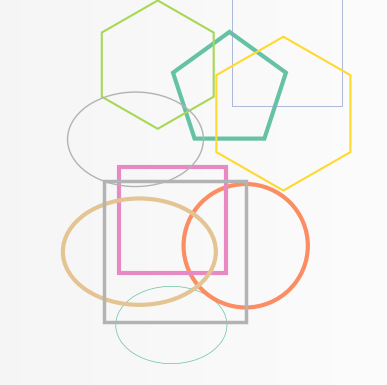[{"shape": "pentagon", "thickness": 3, "radius": 0.77, "center": [0.592, 0.764]}, {"shape": "oval", "thickness": 0.5, "radius": 0.72, "center": [0.442, 0.156]}, {"shape": "circle", "thickness": 3, "radius": 0.8, "center": [0.634, 0.362]}, {"shape": "square", "thickness": 0.5, "radius": 0.71, "center": [0.74, 0.868]}, {"shape": "square", "thickness": 3, "radius": 0.69, "center": [0.446, 0.43]}, {"shape": "hexagon", "thickness": 1.5, "radius": 0.83, "center": [0.407, 0.832]}, {"shape": "hexagon", "thickness": 1.5, "radius": 1.0, "center": [0.731, 0.705]}, {"shape": "oval", "thickness": 3, "radius": 0.99, "center": [0.36, 0.346]}, {"shape": "square", "thickness": 2.5, "radius": 0.92, "center": [0.452, 0.347]}, {"shape": "oval", "thickness": 1, "radius": 0.88, "center": [0.35, 0.638]}]